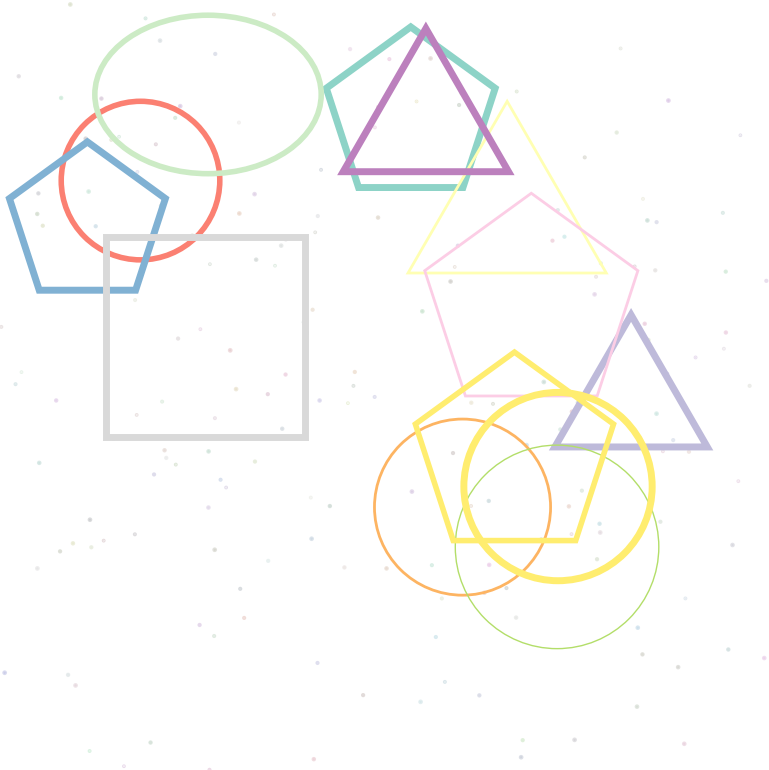[{"shape": "pentagon", "thickness": 2.5, "radius": 0.58, "center": [0.533, 0.85]}, {"shape": "triangle", "thickness": 1, "radius": 0.74, "center": [0.659, 0.72]}, {"shape": "triangle", "thickness": 2.5, "radius": 0.57, "center": [0.82, 0.477]}, {"shape": "circle", "thickness": 2, "radius": 0.51, "center": [0.182, 0.765]}, {"shape": "pentagon", "thickness": 2.5, "radius": 0.53, "center": [0.114, 0.709]}, {"shape": "circle", "thickness": 1, "radius": 0.57, "center": [0.601, 0.341]}, {"shape": "circle", "thickness": 0.5, "radius": 0.66, "center": [0.723, 0.29]}, {"shape": "pentagon", "thickness": 1, "radius": 0.73, "center": [0.69, 0.603]}, {"shape": "square", "thickness": 2.5, "radius": 0.65, "center": [0.267, 0.562]}, {"shape": "triangle", "thickness": 2.5, "radius": 0.62, "center": [0.553, 0.839]}, {"shape": "oval", "thickness": 2, "radius": 0.73, "center": [0.27, 0.877]}, {"shape": "pentagon", "thickness": 2, "radius": 0.68, "center": [0.668, 0.407]}, {"shape": "circle", "thickness": 2.5, "radius": 0.61, "center": [0.725, 0.368]}]